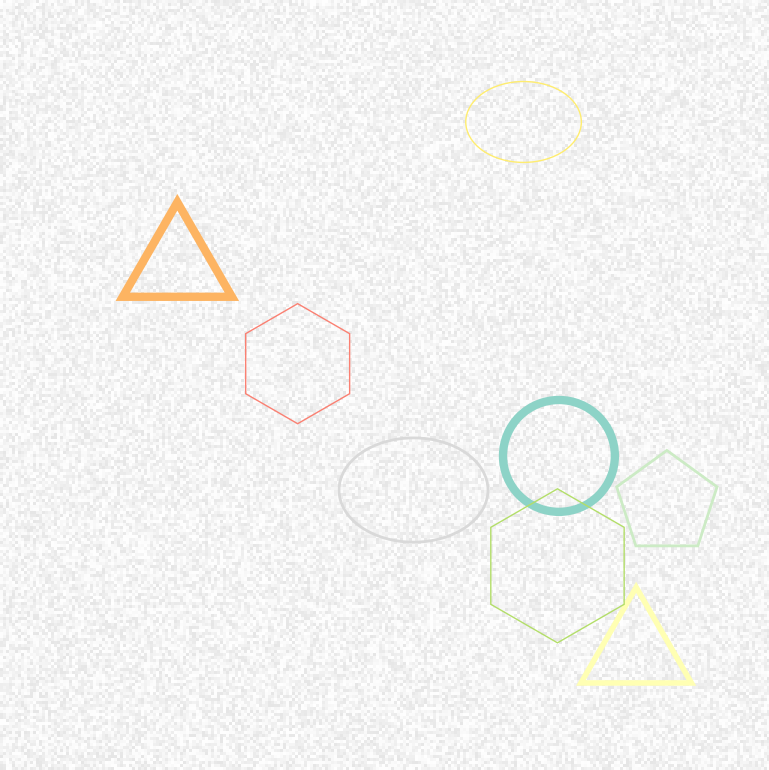[{"shape": "circle", "thickness": 3, "radius": 0.36, "center": [0.726, 0.408]}, {"shape": "triangle", "thickness": 2, "radius": 0.41, "center": [0.826, 0.154]}, {"shape": "hexagon", "thickness": 0.5, "radius": 0.39, "center": [0.387, 0.528]}, {"shape": "triangle", "thickness": 3, "radius": 0.41, "center": [0.23, 0.655]}, {"shape": "hexagon", "thickness": 0.5, "radius": 0.5, "center": [0.724, 0.265]}, {"shape": "oval", "thickness": 1, "radius": 0.48, "center": [0.537, 0.364]}, {"shape": "pentagon", "thickness": 1, "radius": 0.34, "center": [0.866, 0.347]}, {"shape": "oval", "thickness": 0.5, "radius": 0.38, "center": [0.68, 0.842]}]